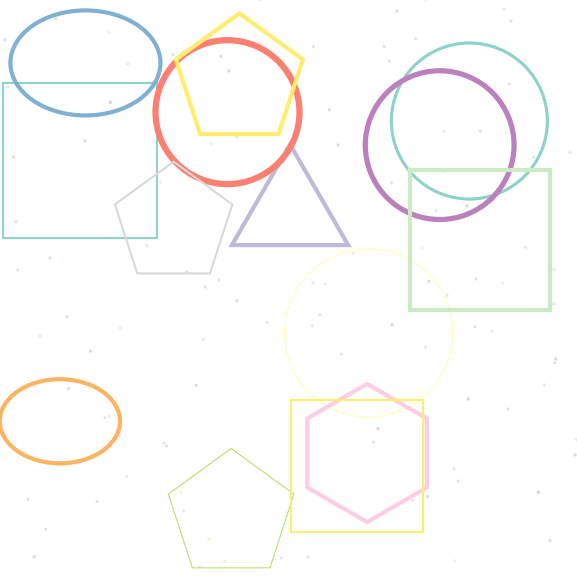[{"shape": "square", "thickness": 1, "radius": 0.67, "center": [0.138, 0.721]}, {"shape": "circle", "thickness": 1.5, "radius": 0.68, "center": [0.813, 0.79]}, {"shape": "circle", "thickness": 0.5, "radius": 0.73, "center": [0.638, 0.423]}, {"shape": "triangle", "thickness": 2, "radius": 0.58, "center": [0.502, 0.633]}, {"shape": "circle", "thickness": 3, "radius": 0.62, "center": [0.394, 0.805]}, {"shape": "oval", "thickness": 2, "radius": 0.65, "center": [0.148, 0.89]}, {"shape": "oval", "thickness": 2, "radius": 0.52, "center": [0.104, 0.27]}, {"shape": "pentagon", "thickness": 0.5, "radius": 0.57, "center": [0.4, 0.108]}, {"shape": "hexagon", "thickness": 2, "radius": 0.6, "center": [0.636, 0.215]}, {"shape": "pentagon", "thickness": 1, "radius": 0.53, "center": [0.301, 0.612]}, {"shape": "circle", "thickness": 2.5, "radius": 0.64, "center": [0.761, 0.748]}, {"shape": "square", "thickness": 2, "radius": 0.61, "center": [0.831, 0.583]}, {"shape": "pentagon", "thickness": 2, "radius": 0.58, "center": [0.415, 0.86]}, {"shape": "square", "thickness": 1, "radius": 0.57, "center": [0.619, 0.192]}]